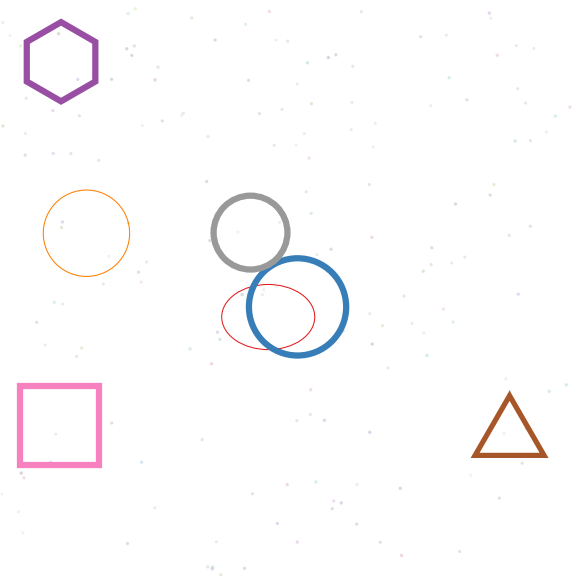[{"shape": "oval", "thickness": 0.5, "radius": 0.4, "center": [0.464, 0.45]}, {"shape": "circle", "thickness": 3, "radius": 0.42, "center": [0.515, 0.468]}, {"shape": "hexagon", "thickness": 3, "radius": 0.34, "center": [0.106, 0.892]}, {"shape": "circle", "thickness": 0.5, "radius": 0.37, "center": [0.15, 0.595]}, {"shape": "triangle", "thickness": 2.5, "radius": 0.34, "center": [0.882, 0.245]}, {"shape": "square", "thickness": 3, "radius": 0.34, "center": [0.103, 0.262]}, {"shape": "circle", "thickness": 3, "radius": 0.32, "center": [0.434, 0.596]}]